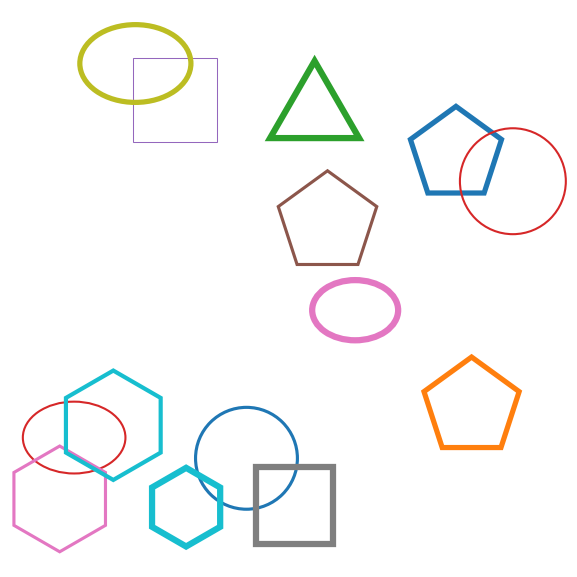[{"shape": "pentagon", "thickness": 2.5, "radius": 0.41, "center": [0.79, 0.732]}, {"shape": "circle", "thickness": 1.5, "radius": 0.44, "center": [0.427, 0.206]}, {"shape": "pentagon", "thickness": 2.5, "radius": 0.43, "center": [0.817, 0.294]}, {"shape": "triangle", "thickness": 3, "radius": 0.44, "center": [0.545, 0.805]}, {"shape": "oval", "thickness": 1, "radius": 0.44, "center": [0.128, 0.241]}, {"shape": "circle", "thickness": 1, "radius": 0.46, "center": [0.888, 0.685]}, {"shape": "square", "thickness": 0.5, "radius": 0.37, "center": [0.303, 0.826]}, {"shape": "pentagon", "thickness": 1.5, "radius": 0.45, "center": [0.567, 0.614]}, {"shape": "hexagon", "thickness": 1.5, "radius": 0.46, "center": [0.103, 0.135]}, {"shape": "oval", "thickness": 3, "radius": 0.37, "center": [0.615, 0.462]}, {"shape": "square", "thickness": 3, "radius": 0.34, "center": [0.51, 0.123]}, {"shape": "oval", "thickness": 2.5, "radius": 0.48, "center": [0.234, 0.889]}, {"shape": "hexagon", "thickness": 2, "radius": 0.47, "center": [0.196, 0.263]}, {"shape": "hexagon", "thickness": 3, "radius": 0.34, "center": [0.322, 0.121]}]